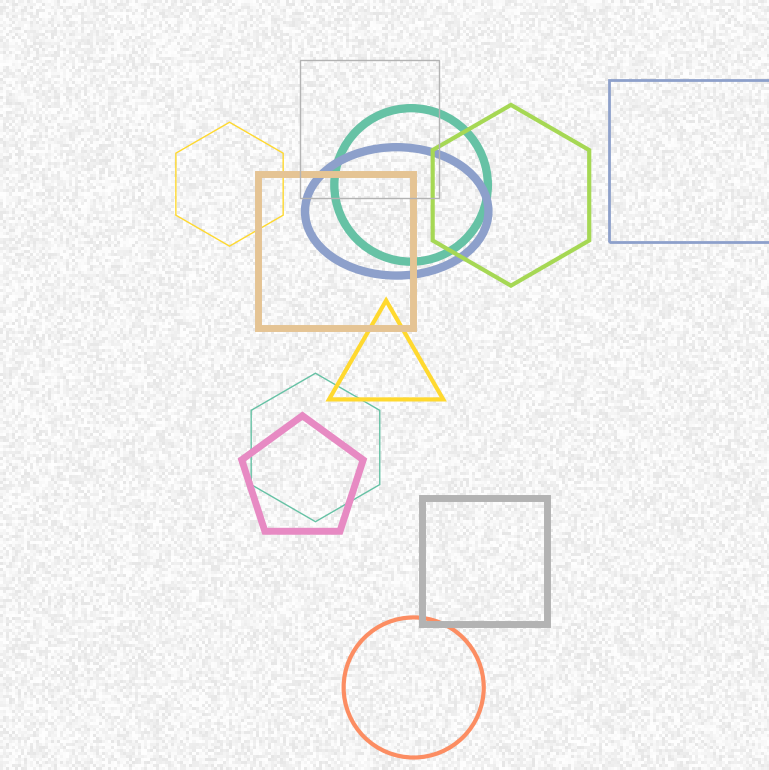[{"shape": "circle", "thickness": 3, "radius": 0.5, "center": [0.534, 0.76]}, {"shape": "hexagon", "thickness": 0.5, "radius": 0.48, "center": [0.41, 0.419]}, {"shape": "circle", "thickness": 1.5, "radius": 0.45, "center": [0.537, 0.107]}, {"shape": "square", "thickness": 1, "radius": 0.53, "center": [0.896, 0.791]}, {"shape": "oval", "thickness": 3, "radius": 0.6, "center": [0.515, 0.725]}, {"shape": "pentagon", "thickness": 2.5, "radius": 0.41, "center": [0.393, 0.377]}, {"shape": "hexagon", "thickness": 1.5, "radius": 0.59, "center": [0.664, 0.746]}, {"shape": "hexagon", "thickness": 0.5, "radius": 0.4, "center": [0.298, 0.761]}, {"shape": "triangle", "thickness": 1.5, "radius": 0.43, "center": [0.501, 0.524]}, {"shape": "square", "thickness": 2.5, "radius": 0.5, "center": [0.436, 0.674]}, {"shape": "square", "thickness": 0.5, "radius": 0.45, "center": [0.48, 0.833]}, {"shape": "square", "thickness": 2.5, "radius": 0.41, "center": [0.629, 0.271]}]